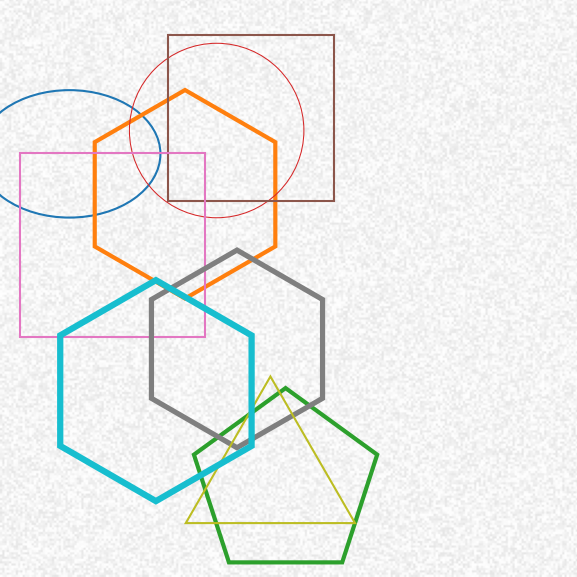[{"shape": "oval", "thickness": 1, "radius": 0.79, "center": [0.12, 0.733]}, {"shape": "hexagon", "thickness": 2, "radius": 0.9, "center": [0.32, 0.663]}, {"shape": "pentagon", "thickness": 2, "radius": 0.83, "center": [0.494, 0.16]}, {"shape": "circle", "thickness": 0.5, "radius": 0.76, "center": [0.375, 0.773]}, {"shape": "square", "thickness": 1, "radius": 0.72, "center": [0.434, 0.795]}, {"shape": "square", "thickness": 1, "radius": 0.8, "center": [0.195, 0.575]}, {"shape": "hexagon", "thickness": 2.5, "radius": 0.86, "center": [0.41, 0.395]}, {"shape": "triangle", "thickness": 1, "radius": 0.85, "center": [0.468, 0.178]}, {"shape": "hexagon", "thickness": 3, "radius": 0.96, "center": [0.27, 0.323]}]